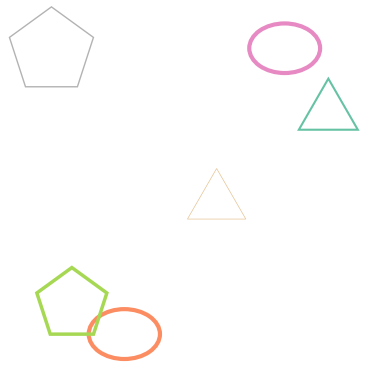[{"shape": "triangle", "thickness": 1.5, "radius": 0.44, "center": [0.853, 0.707]}, {"shape": "oval", "thickness": 3, "radius": 0.46, "center": [0.323, 0.132]}, {"shape": "oval", "thickness": 3, "radius": 0.46, "center": [0.739, 0.875]}, {"shape": "pentagon", "thickness": 2.5, "radius": 0.48, "center": [0.187, 0.209]}, {"shape": "triangle", "thickness": 0.5, "radius": 0.44, "center": [0.563, 0.475]}, {"shape": "pentagon", "thickness": 1, "radius": 0.57, "center": [0.134, 0.867]}]